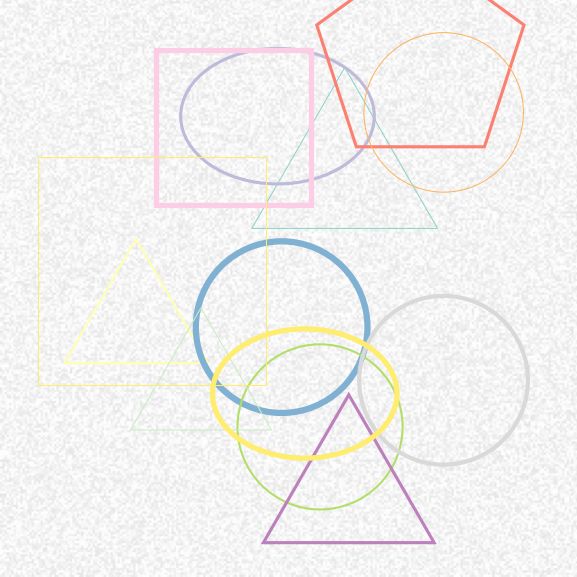[{"shape": "triangle", "thickness": 0.5, "radius": 0.93, "center": [0.597, 0.696]}, {"shape": "triangle", "thickness": 1, "radius": 0.72, "center": [0.236, 0.442]}, {"shape": "oval", "thickness": 1.5, "radius": 0.84, "center": [0.481, 0.798]}, {"shape": "pentagon", "thickness": 1.5, "radius": 0.94, "center": [0.728, 0.898]}, {"shape": "circle", "thickness": 3, "radius": 0.74, "center": [0.488, 0.433]}, {"shape": "circle", "thickness": 0.5, "radius": 0.69, "center": [0.768, 0.805]}, {"shape": "circle", "thickness": 1, "radius": 0.71, "center": [0.554, 0.26]}, {"shape": "square", "thickness": 2.5, "radius": 0.67, "center": [0.405, 0.778]}, {"shape": "circle", "thickness": 2, "radius": 0.73, "center": [0.768, 0.341]}, {"shape": "triangle", "thickness": 1.5, "radius": 0.85, "center": [0.604, 0.145]}, {"shape": "triangle", "thickness": 0.5, "radius": 0.7, "center": [0.348, 0.325]}, {"shape": "square", "thickness": 0.5, "radius": 0.99, "center": [0.263, 0.53]}, {"shape": "oval", "thickness": 2.5, "radius": 0.8, "center": [0.528, 0.318]}]